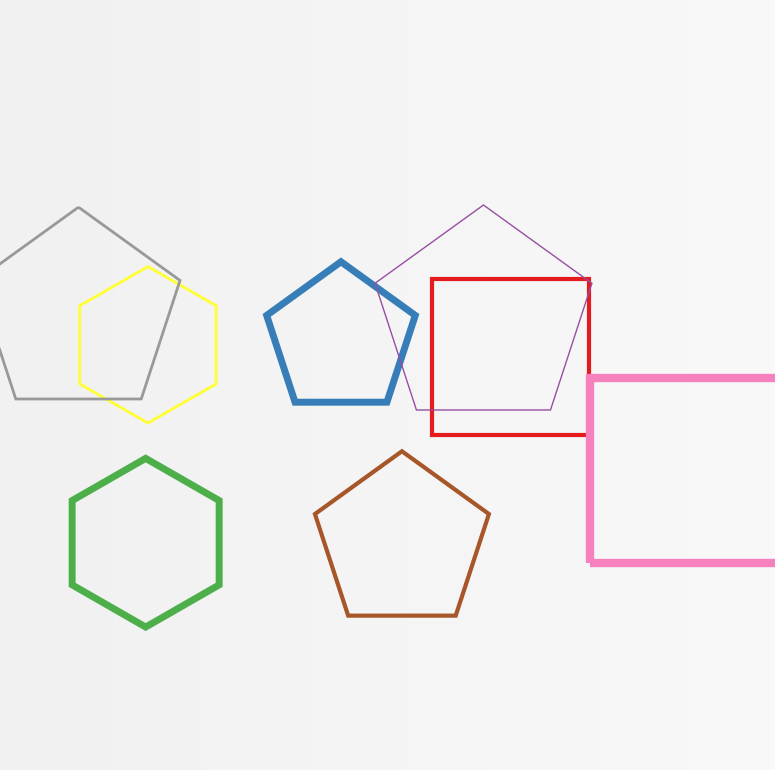[{"shape": "square", "thickness": 1.5, "radius": 0.51, "center": [0.659, 0.536]}, {"shape": "pentagon", "thickness": 2.5, "radius": 0.5, "center": [0.44, 0.559]}, {"shape": "hexagon", "thickness": 2.5, "radius": 0.55, "center": [0.188, 0.295]}, {"shape": "pentagon", "thickness": 0.5, "radius": 0.74, "center": [0.624, 0.587]}, {"shape": "hexagon", "thickness": 1, "radius": 0.51, "center": [0.191, 0.552]}, {"shape": "pentagon", "thickness": 1.5, "radius": 0.59, "center": [0.519, 0.296]}, {"shape": "square", "thickness": 3, "radius": 0.6, "center": [0.882, 0.389]}, {"shape": "pentagon", "thickness": 1, "radius": 0.69, "center": [0.101, 0.593]}]